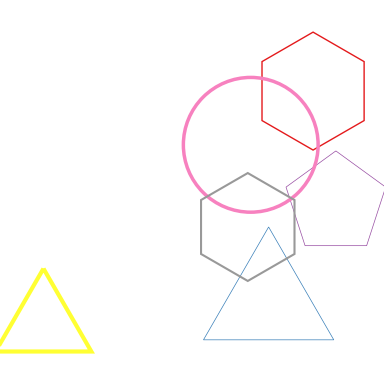[{"shape": "hexagon", "thickness": 1, "radius": 0.77, "center": [0.813, 0.763]}, {"shape": "triangle", "thickness": 0.5, "radius": 0.98, "center": [0.698, 0.215]}, {"shape": "pentagon", "thickness": 0.5, "radius": 0.68, "center": [0.872, 0.472]}, {"shape": "triangle", "thickness": 3, "radius": 0.72, "center": [0.113, 0.159]}, {"shape": "circle", "thickness": 2.5, "radius": 0.88, "center": [0.651, 0.624]}, {"shape": "hexagon", "thickness": 1.5, "radius": 0.7, "center": [0.644, 0.41]}]